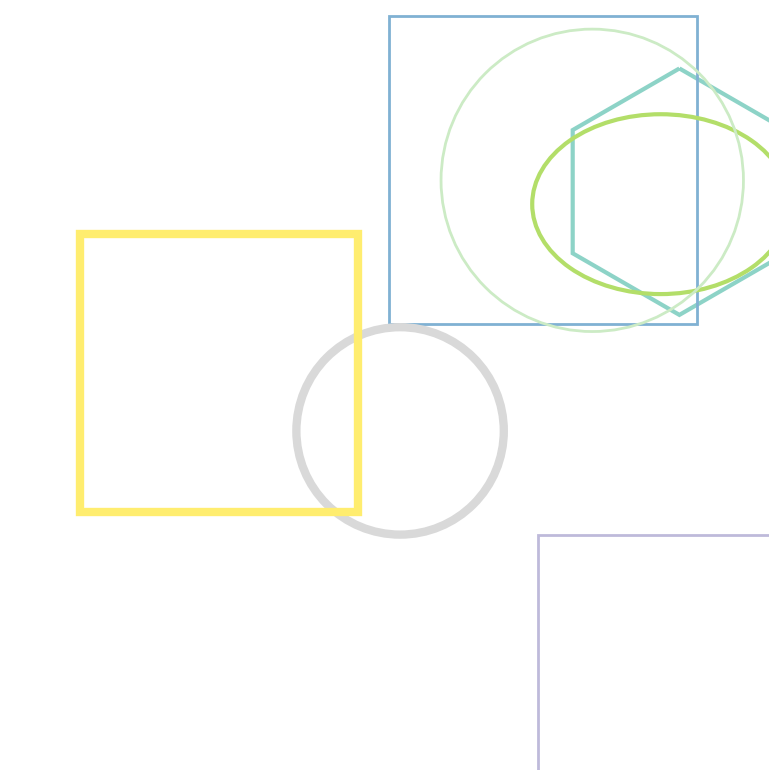[{"shape": "hexagon", "thickness": 1.5, "radius": 0.8, "center": [0.882, 0.751]}, {"shape": "square", "thickness": 1, "radius": 0.92, "center": [0.882, 0.122]}, {"shape": "square", "thickness": 1, "radius": 1.0, "center": [0.705, 0.779]}, {"shape": "oval", "thickness": 1.5, "radius": 0.83, "center": [0.858, 0.735]}, {"shape": "circle", "thickness": 3, "radius": 0.67, "center": [0.52, 0.44]}, {"shape": "circle", "thickness": 1, "radius": 0.98, "center": [0.769, 0.766]}, {"shape": "square", "thickness": 3, "radius": 0.9, "center": [0.285, 0.515]}]